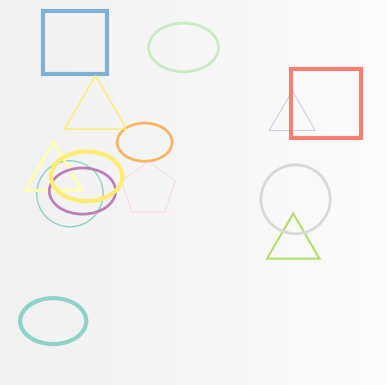[{"shape": "circle", "thickness": 1, "radius": 0.43, "center": [0.18, 0.497]}, {"shape": "oval", "thickness": 3, "radius": 0.43, "center": [0.137, 0.166]}, {"shape": "triangle", "thickness": 2, "radius": 0.42, "center": [0.138, 0.548]}, {"shape": "triangle", "thickness": 0.5, "radius": 0.34, "center": [0.754, 0.695]}, {"shape": "square", "thickness": 3, "radius": 0.45, "center": [0.842, 0.731]}, {"shape": "square", "thickness": 3, "radius": 0.41, "center": [0.194, 0.89]}, {"shape": "oval", "thickness": 2, "radius": 0.35, "center": [0.373, 0.631]}, {"shape": "triangle", "thickness": 1.5, "radius": 0.39, "center": [0.757, 0.367]}, {"shape": "pentagon", "thickness": 0.5, "radius": 0.36, "center": [0.383, 0.508]}, {"shape": "circle", "thickness": 2, "radius": 0.45, "center": [0.763, 0.482]}, {"shape": "oval", "thickness": 2, "radius": 0.43, "center": [0.213, 0.504]}, {"shape": "oval", "thickness": 2, "radius": 0.45, "center": [0.474, 0.877]}, {"shape": "oval", "thickness": 3, "radius": 0.46, "center": [0.224, 0.542]}, {"shape": "triangle", "thickness": 1, "radius": 0.46, "center": [0.247, 0.711]}]